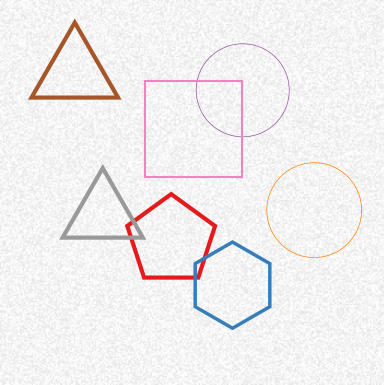[{"shape": "pentagon", "thickness": 3, "radius": 0.6, "center": [0.445, 0.376]}, {"shape": "hexagon", "thickness": 2.5, "radius": 0.56, "center": [0.604, 0.259]}, {"shape": "circle", "thickness": 0.5, "radius": 0.6, "center": [0.63, 0.765]}, {"shape": "circle", "thickness": 0.5, "radius": 0.62, "center": [0.816, 0.454]}, {"shape": "triangle", "thickness": 3, "radius": 0.65, "center": [0.194, 0.811]}, {"shape": "square", "thickness": 1.5, "radius": 0.63, "center": [0.503, 0.664]}, {"shape": "triangle", "thickness": 3, "radius": 0.6, "center": [0.267, 0.443]}]